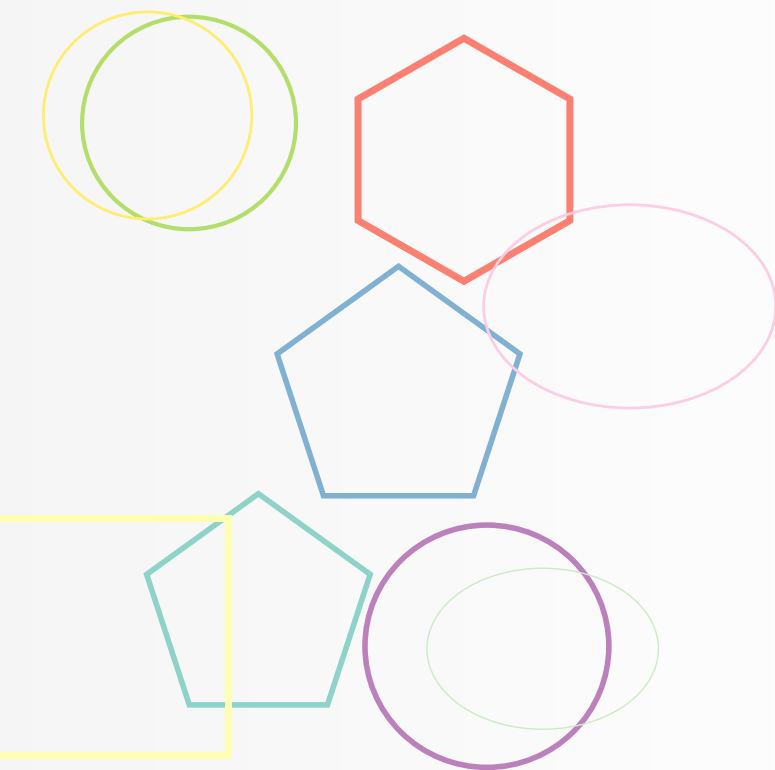[{"shape": "pentagon", "thickness": 2, "radius": 0.76, "center": [0.333, 0.207]}, {"shape": "square", "thickness": 2.5, "radius": 0.77, "center": [0.141, 0.174]}, {"shape": "hexagon", "thickness": 2.5, "radius": 0.79, "center": [0.599, 0.792]}, {"shape": "pentagon", "thickness": 2, "radius": 0.82, "center": [0.514, 0.489]}, {"shape": "circle", "thickness": 1.5, "radius": 0.69, "center": [0.244, 0.84]}, {"shape": "oval", "thickness": 1, "radius": 0.94, "center": [0.813, 0.602]}, {"shape": "circle", "thickness": 2, "radius": 0.79, "center": [0.628, 0.161]}, {"shape": "oval", "thickness": 0.5, "radius": 0.75, "center": [0.7, 0.157]}, {"shape": "circle", "thickness": 1, "radius": 0.67, "center": [0.19, 0.85]}]